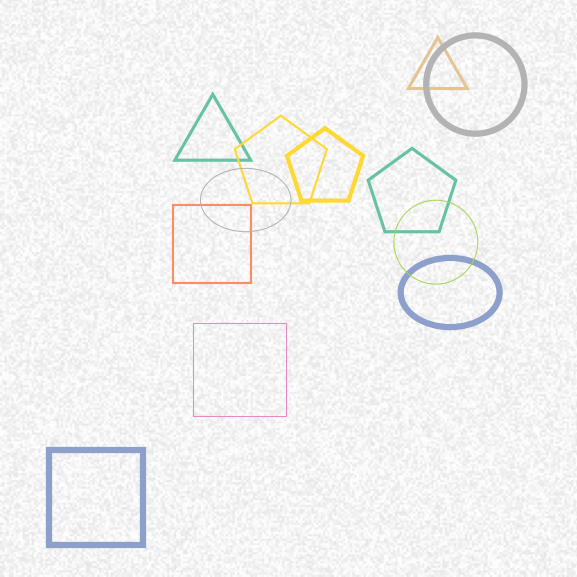[{"shape": "pentagon", "thickness": 1.5, "radius": 0.4, "center": [0.713, 0.662]}, {"shape": "triangle", "thickness": 1.5, "radius": 0.38, "center": [0.368, 0.76]}, {"shape": "square", "thickness": 1, "radius": 0.34, "center": [0.367, 0.577]}, {"shape": "square", "thickness": 3, "radius": 0.41, "center": [0.166, 0.138]}, {"shape": "oval", "thickness": 3, "radius": 0.43, "center": [0.779, 0.493]}, {"shape": "square", "thickness": 0.5, "radius": 0.4, "center": [0.414, 0.359]}, {"shape": "circle", "thickness": 0.5, "radius": 0.36, "center": [0.755, 0.58]}, {"shape": "pentagon", "thickness": 2, "radius": 0.35, "center": [0.563, 0.708]}, {"shape": "pentagon", "thickness": 1, "radius": 0.42, "center": [0.486, 0.715]}, {"shape": "triangle", "thickness": 1.5, "radius": 0.29, "center": [0.758, 0.875]}, {"shape": "oval", "thickness": 0.5, "radius": 0.39, "center": [0.426, 0.653]}, {"shape": "circle", "thickness": 3, "radius": 0.43, "center": [0.823, 0.853]}]